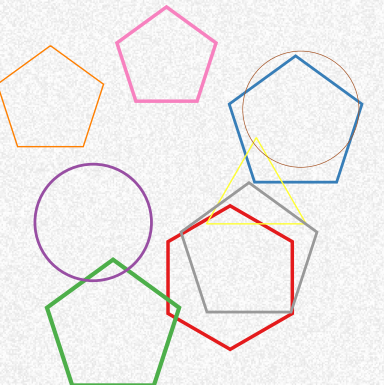[{"shape": "hexagon", "thickness": 2.5, "radius": 0.93, "center": [0.598, 0.279]}, {"shape": "pentagon", "thickness": 2, "radius": 0.91, "center": [0.768, 0.674]}, {"shape": "pentagon", "thickness": 3, "radius": 0.9, "center": [0.294, 0.145]}, {"shape": "circle", "thickness": 2, "radius": 0.76, "center": [0.242, 0.422]}, {"shape": "pentagon", "thickness": 1, "radius": 0.73, "center": [0.131, 0.736]}, {"shape": "triangle", "thickness": 1, "radius": 0.75, "center": [0.666, 0.493]}, {"shape": "circle", "thickness": 0.5, "radius": 0.75, "center": [0.781, 0.716]}, {"shape": "pentagon", "thickness": 2.5, "radius": 0.68, "center": [0.432, 0.847]}, {"shape": "pentagon", "thickness": 2, "radius": 0.93, "center": [0.647, 0.34]}]